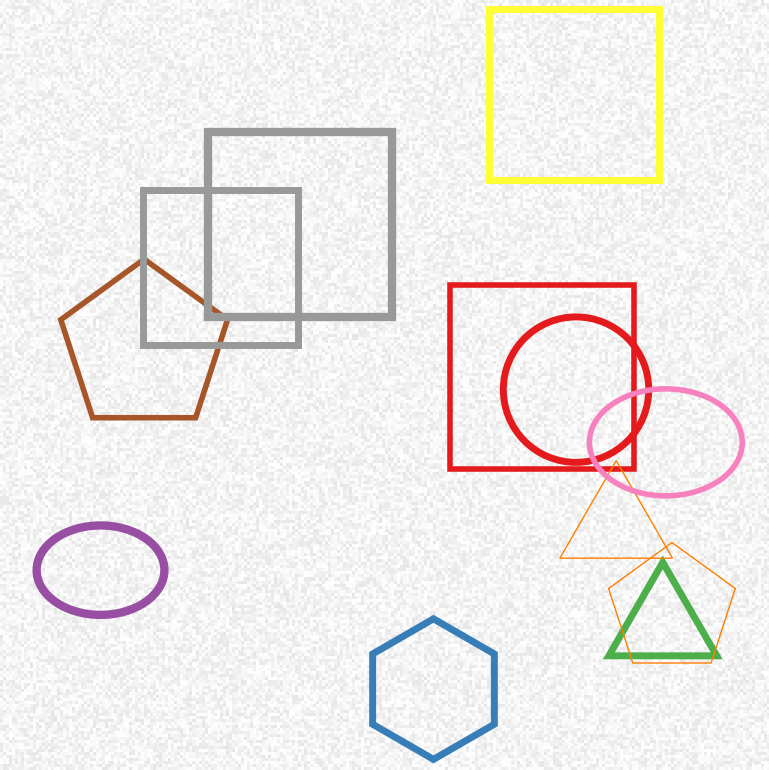[{"shape": "circle", "thickness": 2.5, "radius": 0.47, "center": [0.748, 0.494]}, {"shape": "square", "thickness": 2, "radius": 0.6, "center": [0.703, 0.511]}, {"shape": "hexagon", "thickness": 2.5, "radius": 0.46, "center": [0.563, 0.105]}, {"shape": "triangle", "thickness": 2.5, "radius": 0.4, "center": [0.861, 0.189]}, {"shape": "oval", "thickness": 3, "radius": 0.41, "center": [0.131, 0.26]}, {"shape": "pentagon", "thickness": 0.5, "radius": 0.43, "center": [0.873, 0.209]}, {"shape": "triangle", "thickness": 0.5, "radius": 0.42, "center": [0.8, 0.317]}, {"shape": "square", "thickness": 2.5, "radius": 0.55, "center": [0.746, 0.878]}, {"shape": "pentagon", "thickness": 2, "radius": 0.57, "center": [0.187, 0.55]}, {"shape": "oval", "thickness": 2, "radius": 0.5, "center": [0.865, 0.426]}, {"shape": "square", "thickness": 3, "radius": 0.6, "center": [0.389, 0.708]}, {"shape": "square", "thickness": 2.5, "radius": 0.5, "center": [0.286, 0.653]}]